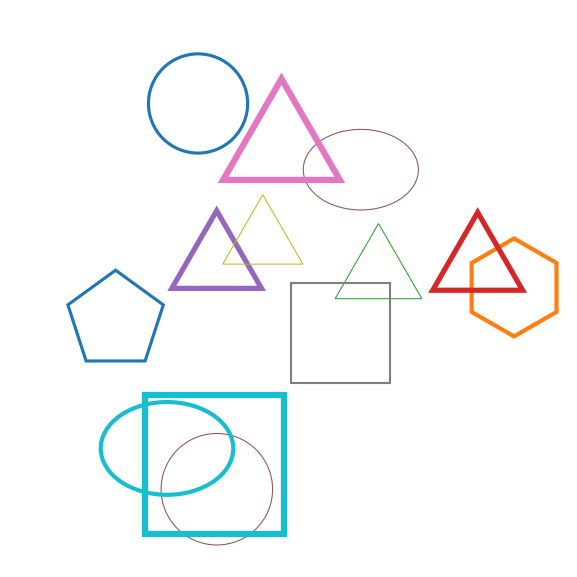[{"shape": "circle", "thickness": 1.5, "radius": 0.43, "center": [0.343, 0.82]}, {"shape": "pentagon", "thickness": 1.5, "radius": 0.43, "center": [0.2, 0.444]}, {"shape": "hexagon", "thickness": 2, "radius": 0.42, "center": [0.89, 0.501]}, {"shape": "triangle", "thickness": 0.5, "radius": 0.43, "center": [0.655, 0.525]}, {"shape": "triangle", "thickness": 2.5, "radius": 0.45, "center": [0.827, 0.541]}, {"shape": "triangle", "thickness": 2.5, "radius": 0.45, "center": [0.375, 0.545]}, {"shape": "oval", "thickness": 0.5, "radius": 0.5, "center": [0.625, 0.705]}, {"shape": "circle", "thickness": 0.5, "radius": 0.48, "center": [0.375, 0.152]}, {"shape": "triangle", "thickness": 3, "radius": 0.58, "center": [0.487, 0.746]}, {"shape": "square", "thickness": 1, "radius": 0.43, "center": [0.59, 0.423]}, {"shape": "triangle", "thickness": 0.5, "radius": 0.4, "center": [0.455, 0.582]}, {"shape": "square", "thickness": 3, "radius": 0.6, "center": [0.371, 0.195]}, {"shape": "oval", "thickness": 2, "radius": 0.57, "center": [0.289, 0.223]}]